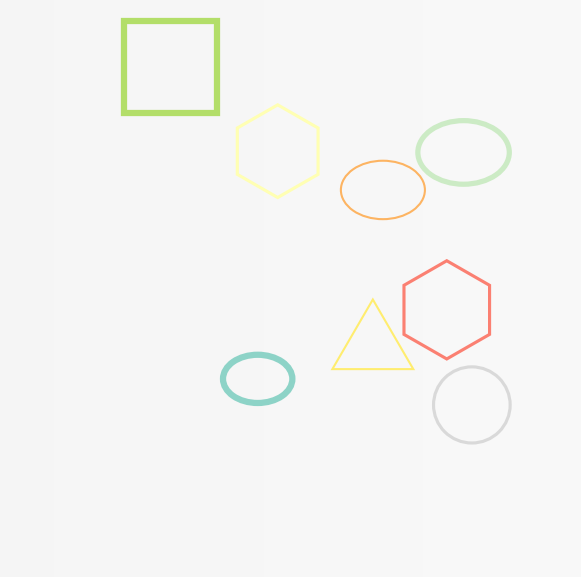[{"shape": "oval", "thickness": 3, "radius": 0.3, "center": [0.443, 0.343]}, {"shape": "hexagon", "thickness": 1.5, "radius": 0.4, "center": [0.478, 0.737]}, {"shape": "hexagon", "thickness": 1.5, "radius": 0.43, "center": [0.769, 0.463]}, {"shape": "oval", "thickness": 1, "radius": 0.36, "center": [0.659, 0.67]}, {"shape": "square", "thickness": 3, "radius": 0.4, "center": [0.293, 0.883]}, {"shape": "circle", "thickness": 1.5, "radius": 0.33, "center": [0.812, 0.298]}, {"shape": "oval", "thickness": 2.5, "radius": 0.39, "center": [0.798, 0.735]}, {"shape": "triangle", "thickness": 1, "radius": 0.4, "center": [0.641, 0.4]}]